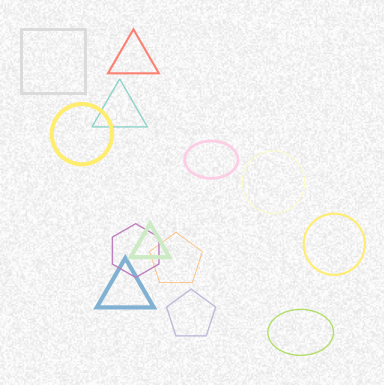[{"shape": "triangle", "thickness": 1, "radius": 0.42, "center": [0.311, 0.712]}, {"shape": "circle", "thickness": 0.5, "radius": 0.41, "center": [0.71, 0.527]}, {"shape": "pentagon", "thickness": 1, "radius": 0.34, "center": [0.496, 0.182]}, {"shape": "triangle", "thickness": 1.5, "radius": 0.38, "center": [0.347, 0.848]}, {"shape": "triangle", "thickness": 3, "radius": 0.43, "center": [0.325, 0.244]}, {"shape": "pentagon", "thickness": 0.5, "radius": 0.36, "center": [0.457, 0.324]}, {"shape": "oval", "thickness": 1, "radius": 0.43, "center": [0.781, 0.137]}, {"shape": "oval", "thickness": 2, "radius": 0.35, "center": [0.549, 0.585]}, {"shape": "square", "thickness": 2, "radius": 0.41, "center": [0.138, 0.841]}, {"shape": "hexagon", "thickness": 1, "radius": 0.35, "center": [0.352, 0.349]}, {"shape": "triangle", "thickness": 3, "radius": 0.29, "center": [0.39, 0.361]}, {"shape": "circle", "thickness": 3, "radius": 0.39, "center": [0.213, 0.652]}, {"shape": "circle", "thickness": 1.5, "radius": 0.4, "center": [0.868, 0.366]}]